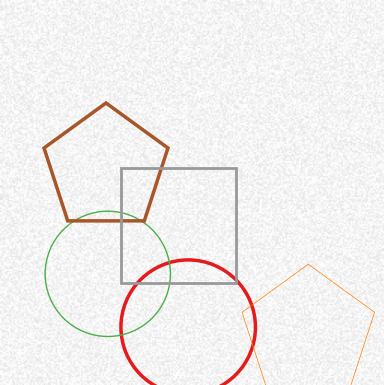[{"shape": "circle", "thickness": 2.5, "radius": 0.87, "center": [0.489, 0.15]}, {"shape": "circle", "thickness": 1, "radius": 0.81, "center": [0.28, 0.289]}, {"shape": "pentagon", "thickness": 0.5, "radius": 0.9, "center": [0.801, 0.133]}, {"shape": "pentagon", "thickness": 2.5, "radius": 0.85, "center": [0.275, 0.563]}, {"shape": "square", "thickness": 2, "radius": 0.75, "center": [0.464, 0.414]}]